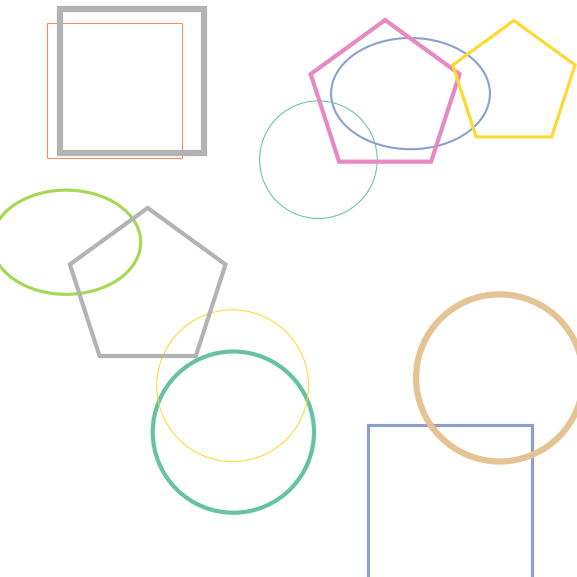[{"shape": "circle", "thickness": 0.5, "radius": 0.51, "center": [0.551, 0.723]}, {"shape": "circle", "thickness": 2, "radius": 0.7, "center": [0.404, 0.251]}, {"shape": "square", "thickness": 0.5, "radius": 0.58, "center": [0.198, 0.842]}, {"shape": "oval", "thickness": 1, "radius": 0.69, "center": [0.711, 0.837]}, {"shape": "square", "thickness": 1.5, "radius": 0.71, "center": [0.779, 0.121]}, {"shape": "pentagon", "thickness": 2, "radius": 0.68, "center": [0.667, 0.829]}, {"shape": "oval", "thickness": 1.5, "radius": 0.64, "center": [0.115, 0.58]}, {"shape": "pentagon", "thickness": 1.5, "radius": 0.56, "center": [0.89, 0.852]}, {"shape": "circle", "thickness": 0.5, "radius": 0.66, "center": [0.403, 0.331]}, {"shape": "circle", "thickness": 3, "radius": 0.72, "center": [0.865, 0.345]}, {"shape": "pentagon", "thickness": 2, "radius": 0.71, "center": [0.256, 0.497]}, {"shape": "square", "thickness": 3, "radius": 0.62, "center": [0.229, 0.859]}]